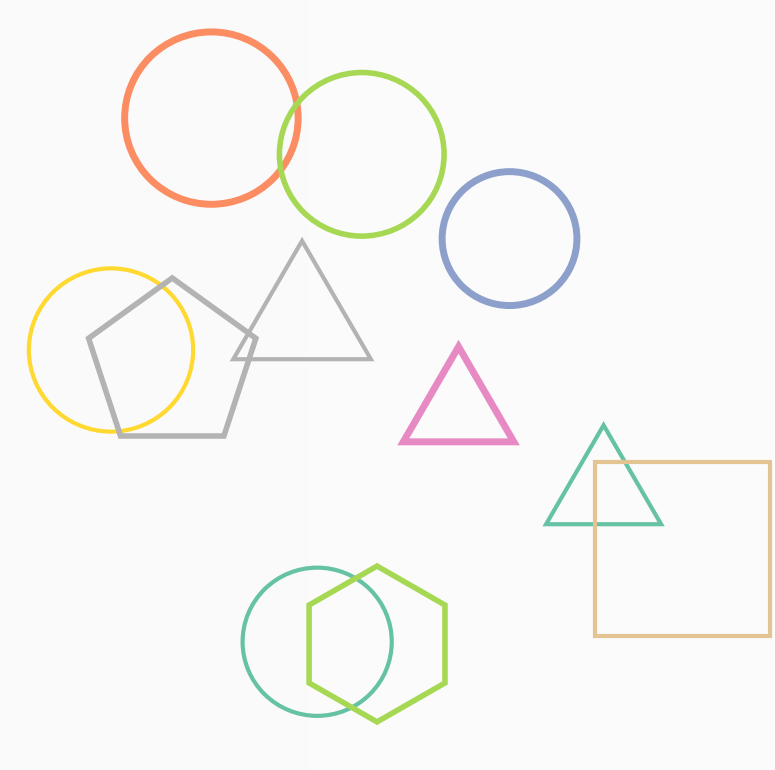[{"shape": "triangle", "thickness": 1.5, "radius": 0.43, "center": [0.779, 0.362]}, {"shape": "circle", "thickness": 1.5, "radius": 0.48, "center": [0.409, 0.167]}, {"shape": "circle", "thickness": 2.5, "radius": 0.56, "center": [0.273, 0.847]}, {"shape": "circle", "thickness": 2.5, "radius": 0.43, "center": [0.657, 0.69]}, {"shape": "triangle", "thickness": 2.5, "radius": 0.41, "center": [0.592, 0.467]}, {"shape": "hexagon", "thickness": 2, "radius": 0.51, "center": [0.487, 0.164]}, {"shape": "circle", "thickness": 2, "radius": 0.53, "center": [0.467, 0.8]}, {"shape": "circle", "thickness": 1.5, "radius": 0.53, "center": [0.143, 0.545]}, {"shape": "square", "thickness": 1.5, "radius": 0.57, "center": [0.881, 0.287]}, {"shape": "triangle", "thickness": 1.5, "radius": 0.51, "center": [0.39, 0.585]}, {"shape": "pentagon", "thickness": 2, "radius": 0.57, "center": [0.222, 0.526]}]